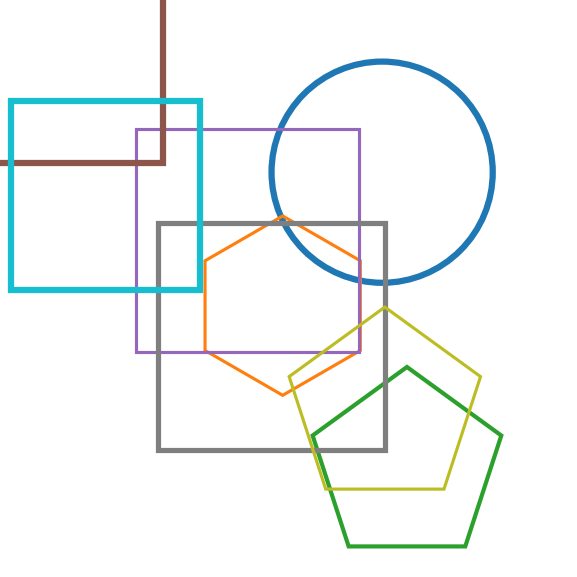[{"shape": "circle", "thickness": 3, "radius": 0.96, "center": [0.662, 0.701]}, {"shape": "hexagon", "thickness": 1.5, "radius": 0.78, "center": [0.49, 0.47]}, {"shape": "pentagon", "thickness": 2, "radius": 0.86, "center": [0.705, 0.192]}, {"shape": "square", "thickness": 1.5, "radius": 0.96, "center": [0.429, 0.583]}, {"shape": "square", "thickness": 3, "radius": 0.83, "center": [0.117, 0.883]}, {"shape": "square", "thickness": 2.5, "radius": 0.98, "center": [0.469, 0.417]}, {"shape": "pentagon", "thickness": 1.5, "radius": 0.87, "center": [0.666, 0.293]}, {"shape": "square", "thickness": 3, "radius": 0.82, "center": [0.183, 0.66]}]